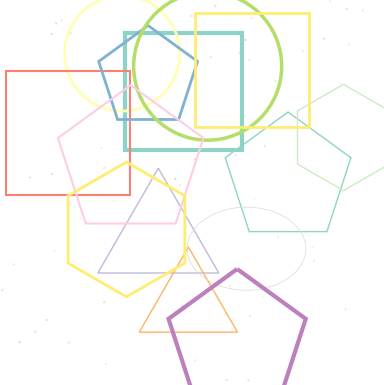[{"shape": "pentagon", "thickness": 1, "radius": 0.86, "center": [0.748, 0.537]}, {"shape": "square", "thickness": 3, "radius": 0.76, "center": [0.477, 0.762]}, {"shape": "circle", "thickness": 2, "radius": 0.75, "center": [0.317, 0.861]}, {"shape": "triangle", "thickness": 1, "radius": 0.91, "center": [0.411, 0.382]}, {"shape": "square", "thickness": 1.5, "radius": 0.81, "center": [0.177, 0.655]}, {"shape": "pentagon", "thickness": 2, "radius": 0.67, "center": [0.385, 0.799]}, {"shape": "triangle", "thickness": 1, "radius": 0.74, "center": [0.489, 0.211]}, {"shape": "circle", "thickness": 2.5, "radius": 0.96, "center": [0.539, 0.828]}, {"shape": "pentagon", "thickness": 1.5, "radius": 0.99, "center": [0.339, 0.58]}, {"shape": "oval", "thickness": 0.5, "radius": 0.77, "center": [0.64, 0.354]}, {"shape": "pentagon", "thickness": 3, "radius": 0.94, "center": [0.616, 0.114]}, {"shape": "hexagon", "thickness": 1, "radius": 0.69, "center": [0.892, 0.643]}, {"shape": "square", "thickness": 2, "radius": 0.74, "center": [0.655, 0.819]}, {"shape": "hexagon", "thickness": 2, "radius": 0.88, "center": [0.328, 0.404]}]